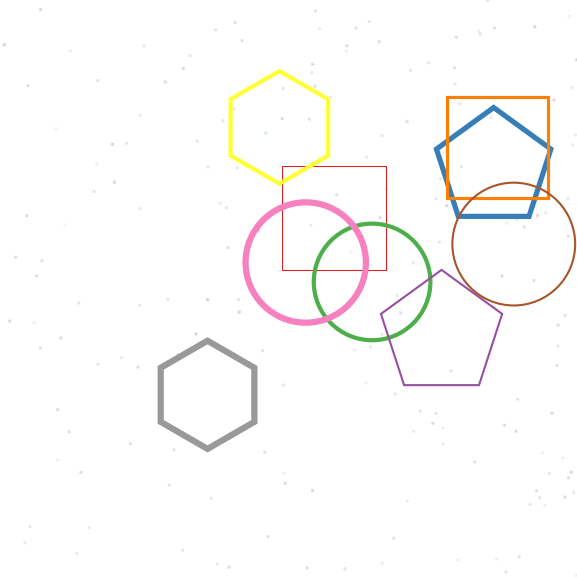[{"shape": "square", "thickness": 0.5, "radius": 0.45, "center": [0.578, 0.622]}, {"shape": "pentagon", "thickness": 2.5, "radius": 0.52, "center": [0.855, 0.709]}, {"shape": "circle", "thickness": 2, "radius": 0.5, "center": [0.644, 0.511]}, {"shape": "pentagon", "thickness": 1, "radius": 0.55, "center": [0.765, 0.421]}, {"shape": "square", "thickness": 1.5, "radius": 0.44, "center": [0.862, 0.743]}, {"shape": "hexagon", "thickness": 2, "radius": 0.49, "center": [0.484, 0.779]}, {"shape": "circle", "thickness": 1, "radius": 0.53, "center": [0.89, 0.577]}, {"shape": "circle", "thickness": 3, "radius": 0.52, "center": [0.529, 0.545]}, {"shape": "hexagon", "thickness": 3, "radius": 0.47, "center": [0.359, 0.315]}]